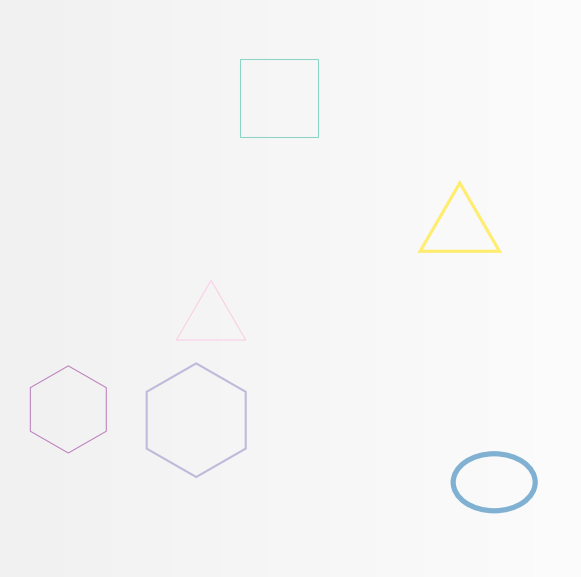[{"shape": "square", "thickness": 0.5, "radius": 0.33, "center": [0.479, 0.83]}, {"shape": "hexagon", "thickness": 1, "radius": 0.49, "center": [0.338, 0.272]}, {"shape": "oval", "thickness": 2.5, "radius": 0.35, "center": [0.85, 0.164]}, {"shape": "triangle", "thickness": 0.5, "radius": 0.34, "center": [0.363, 0.445]}, {"shape": "hexagon", "thickness": 0.5, "radius": 0.38, "center": [0.118, 0.29]}, {"shape": "triangle", "thickness": 1.5, "radius": 0.39, "center": [0.791, 0.603]}]